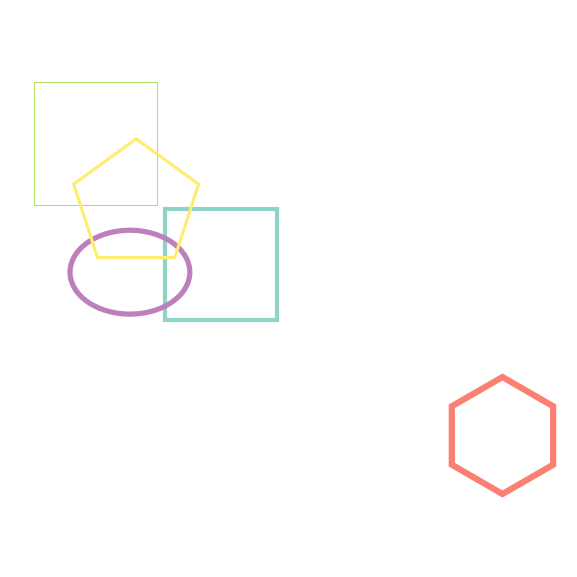[{"shape": "square", "thickness": 2, "radius": 0.48, "center": [0.383, 0.542]}, {"shape": "hexagon", "thickness": 3, "radius": 0.51, "center": [0.87, 0.245]}, {"shape": "square", "thickness": 0.5, "radius": 0.53, "center": [0.165, 0.751]}, {"shape": "oval", "thickness": 2.5, "radius": 0.52, "center": [0.225, 0.528]}, {"shape": "pentagon", "thickness": 1.5, "radius": 0.57, "center": [0.236, 0.645]}]